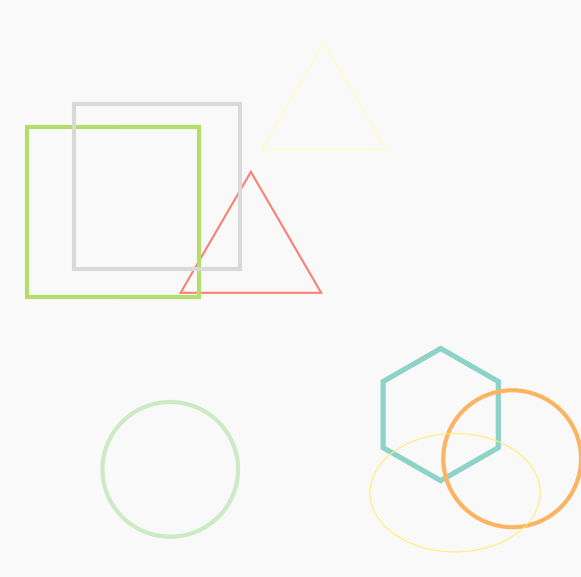[{"shape": "hexagon", "thickness": 2.5, "radius": 0.57, "center": [0.758, 0.281]}, {"shape": "triangle", "thickness": 0.5, "radius": 0.62, "center": [0.557, 0.802]}, {"shape": "triangle", "thickness": 1, "radius": 0.7, "center": [0.432, 0.562]}, {"shape": "circle", "thickness": 2, "radius": 0.59, "center": [0.881, 0.205]}, {"shape": "square", "thickness": 2, "radius": 0.74, "center": [0.194, 0.632]}, {"shape": "square", "thickness": 2, "radius": 0.71, "center": [0.27, 0.676]}, {"shape": "circle", "thickness": 2, "radius": 0.58, "center": [0.293, 0.186]}, {"shape": "oval", "thickness": 0.5, "radius": 0.73, "center": [0.783, 0.146]}]